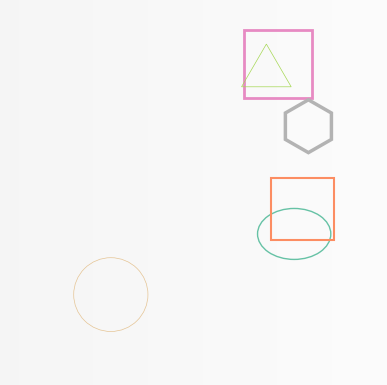[{"shape": "oval", "thickness": 1, "radius": 0.47, "center": [0.759, 0.392]}, {"shape": "square", "thickness": 1.5, "radius": 0.4, "center": [0.781, 0.458]}, {"shape": "square", "thickness": 2, "radius": 0.44, "center": [0.717, 0.833]}, {"shape": "triangle", "thickness": 0.5, "radius": 0.37, "center": [0.687, 0.812]}, {"shape": "circle", "thickness": 0.5, "radius": 0.48, "center": [0.286, 0.235]}, {"shape": "hexagon", "thickness": 2.5, "radius": 0.34, "center": [0.796, 0.672]}]